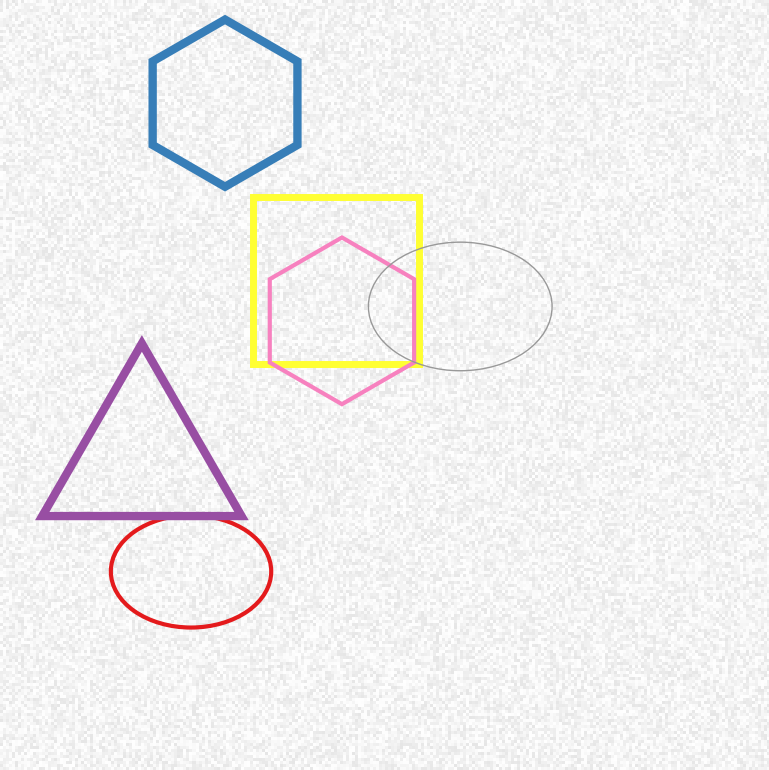[{"shape": "oval", "thickness": 1.5, "radius": 0.52, "center": [0.248, 0.258]}, {"shape": "hexagon", "thickness": 3, "radius": 0.54, "center": [0.292, 0.866]}, {"shape": "triangle", "thickness": 3, "radius": 0.75, "center": [0.184, 0.405]}, {"shape": "square", "thickness": 2.5, "radius": 0.54, "center": [0.436, 0.635]}, {"shape": "hexagon", "thickness": 1.5, "radius": 0.54, "center": [0.444, 0.583]}, {"shape": "oval", "thickness": 0.5, "radius": 0.6, "center": [0.598, 0.602]}]